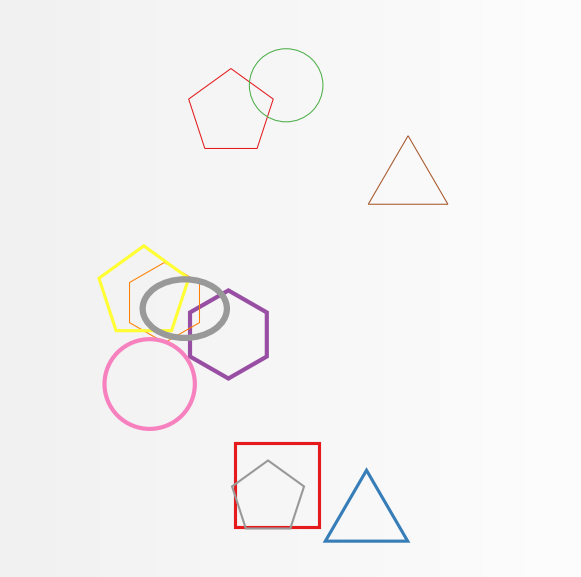[{"shape": "square", "thickness": 1.5, "radius": 0.36, "center": [0.477, 0.159]}, {"shape": "pentagon", "thickness": 0.5, "radius": 0.38, "center": [0.397, 0.804]}, {"shape": "triangle", "thickness": 1.5, "radius": 0.41, "center": [0.631, 0.103]}, {"shape": "circle", "thickness": 0.5, "radius": 0.32, "center": [0.492, 0.851]}, {"shape": "hexagon", "thickness": 2, "radius": 0.38, "center": [0.393, 0.42]}, {"shape": "hexagon", "thickness": 0.5, "radius": 0.35, "center": [0.283, 0.475]}, {"shape": "pentagon", "thickness": 1.5, "radius": 0.41, "center": [0.247, 0.492]}, {"shape": "triangle", "thickness": 0.5, "radius": 0.4, "center": [0.702, 0.685]}, {"shape": "circle", "thickness": 2, "radius": 0.39, "center": [0.258, 0.334]}, {"shape": "pentagon", "thickness": 1, "radius": 0.33, "center": [0.461, 0.137]}, {"shape": "oval", "thickness": 3, "radius": 0.36, "center": [0.318, 0.465]}]